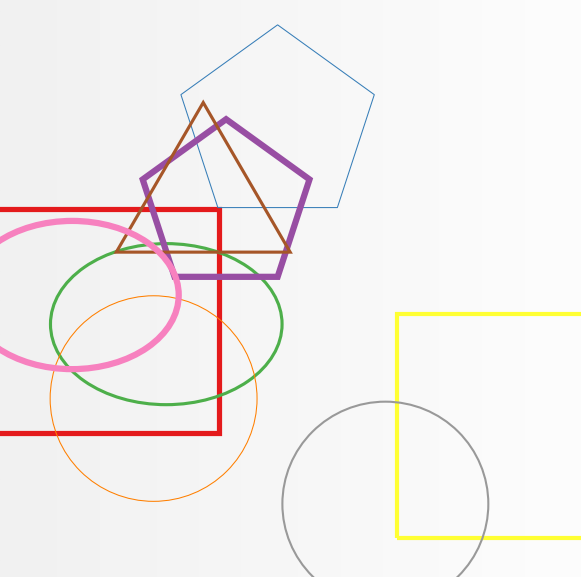[{"shape": "square", "thickness": 2.5, "radius": 0.97, "center": [0.182, 0.443]}, {"shape": "pentagon", "thickness": 0.5, "radius": 0.87, "center": [0.478, 0.781]}, {"shape": "oval", "thickness": 1.5, "radius": 1.0, "center": [0.286, 0.438]}, {"shape": "pentagon", "thickness": 3, "radius": 0.75, "center": [0.389, 0.642]}, {"shape": "circle", "thickness": 0.5, "radius": 0.89, "center": [0.264, 0.309]}, {"shape": "square", "thickness": 2, "radius": 0.97, "center": [0.878, 0.262]}, {"shape": "triangle", "thickness": 1.5, "radius": 0.86, "center": [0.35, 0.649]}, {"shape": "oval", "thickness": 3, "radius": 0.92, "center": [0.124, 0.488]}, {"shape": "circle", "thickness": 1, "radius": 0.89, "center": [0.663, 0.126]}]